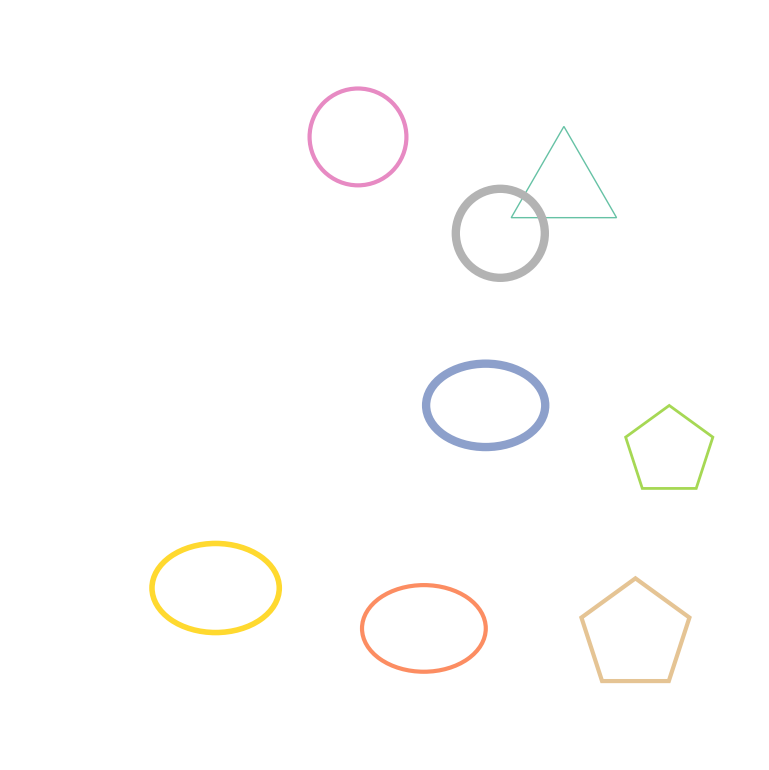[{"shape": "triangle", "thickness": 0.5, "radius": 0.39, "center": [0.732, 0.757]}, {"shape": "oval", "thickness": 1.5, "radius": 0.4, "center": [0.551, 0.184]}, {"shape": "oval", "thickness": 3, "radius": 0.39, "center": [0.631, 0.474]}, {"shape": "circle", "thickness": 1.5, "radius": 0.31, "center": [0.465, 0.822]}, {"shape": "pentagon", "thickness": 1, "radius": 0.3, "center": [0.869, 0.414]}, {"shape": "oval", "thickness": 2, "radius": 0.41, "center": [0.28, 0.236]}, {"shape": "pentagon", "thickness": 1.5, "radius": 0.37, "center": [0.825, 0.175]}, {"shape": "circle", "thickness": 3, "radius": 0.29, "center": [0.65, 0.697]}]